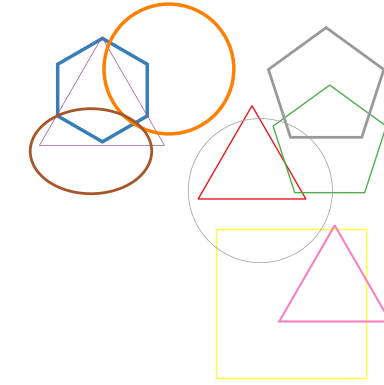[{"shape": "triangle", "thickness": 1, "radius": 0.81, "center": [0.655, 0.564]}, {"shape": "hexagon", "thickness": 2.5, "radius": 0.67, "center": [0.266, 0.766]}, {"shape": "pentagon", "thickness": 1, "radius": 0.77, "center": [0.856, 0.625]}, {"shape": "triangle", "thickness": 0.5, "radius": 0.94, "center": [0.265, 0.716]}, {"shape": "circle", "thickness": 2.5, "radius": 0.84, "center": [0.439, 0.821]}, {"shape": "square", "thickness": 1, "radius": 0.97, "center": [0.756, 0.211]}, {"shape": "oval", "thickness": 2, "radius": 0.79, "center": [0.236, 0.607]}, {"shape": "triangle", "thickness": 1.5, "radius": 0.83, "center": [0.869, 0.248]}, {"shape": "pentagon", "thickness": 2, "radius": 0.79, "center": [0.847, 0.771]}, {"shape": "circle", "thickness": 0.5, "radius": 0.94, "center": [0.676, 0.505]}]